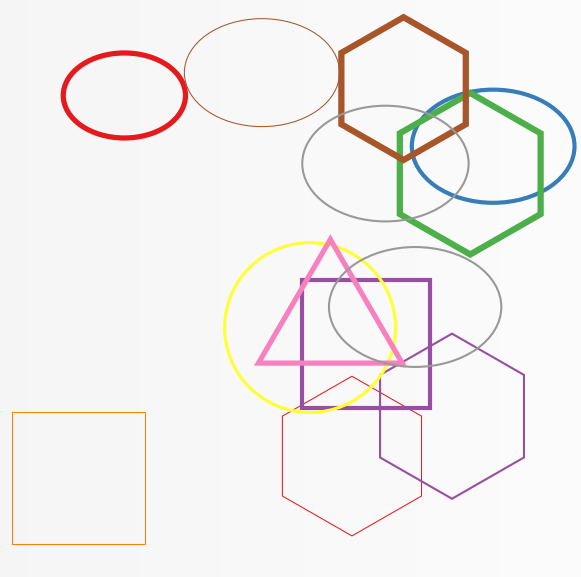[{"shape": "hexagon", "thickness": 0.5, "radius": 0.69, "center": [0.606, 0.209]}, {"shape": "oval", "thickness": 2.5, "radius": 0.53, "center": [0.214, 0.834]}, {"shape": "oval", "thickness": 2, "radius": 0.7, "center": [0.848, 0.746]}, {"shape": "hexagon", "thickness": 3, "radius": 0.7, "center": [0.809, 0.698]}, {"shape": "hexagon", "thickness": 1, "radius": 0.71, "center": [0.778, 0.278]}, {"shape": "square", "thickness": 2, "radius": 0.55, "center": [0.629, 0.404]}, {"shape": "square", "thickness": 0.5, "radius": 0.57, "center": [0.135, 0.171]}, {"shape": "circle", "thickness": 1.5, "radius": 0.74, "center": [0.534, 0.432]}, {"shape": "oval", "thickness": 0.5, "radius": 0.67, "center": [0.451, 0.873]}, {"shape": "hexagon", "thickness": 3, "radius": 0.62, "center": [0.694, 0.846]}, {"shape": "triangle", "thickness": 2.5, "radius": 0.71, "center": [0.568, 0.442]}, {"shape": "oval", "thickness": 1, "radius": 0.72, "center": [0.663, 0.716]}, {"shape": "oval", "thickness": 1, "radius": 0.74, "center": [0.714, 0.468]}]